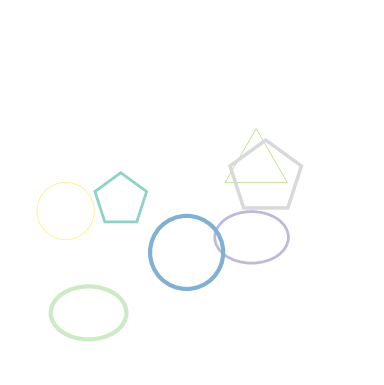[{"shape": "pentagon", "thickness": 2, "radius": 0.35, "center": [0.314, 0.481]}, {"shape": "oval", "thickness": 2, "radius": 0.48, "center": [0.653, 0.383]}, {"shape": "circle", "thickness": 3, "radius": 0.47, "center": [0.485, 0.344]}, {"shape": "triangle", "thickness": 0.5, "radius": 0.47, "center": [0.665, 0.573]}, {"shape": "pentagon", "thickness": 2.5, "radius": 0.49, "center": [0.69, 0.539]}, {"shape": "oval", "thickness": 3, "radius": 0.49, "center": [0.23, 0.187]}, {"shape": "circle", "thickness": 0.5, "radius": 0.37, "center": [0.17, 0.452]}]